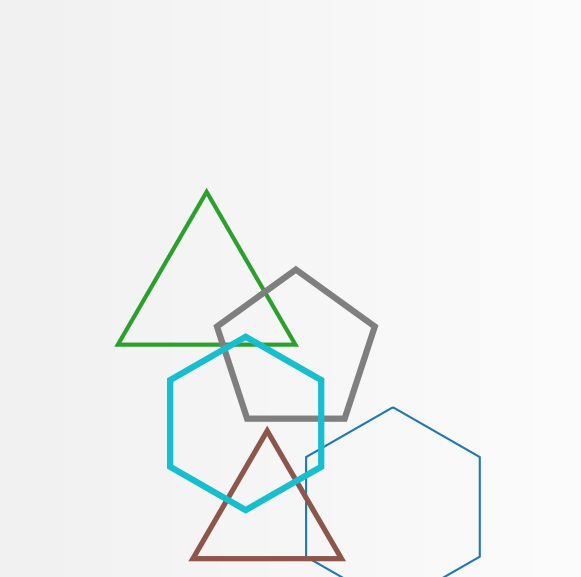[{"shape": "hexagon", "thickness": 1, "radius": 0.86, "center": [0.676, 0.121]}, {"shape": "triangle", "thickness": 2, "radius": 0.88, "center": [0.355, 0.491]}, {"shape": "triangle", "thickness": 2.5, "radius": 0.74, "center": [0.46, 0.106]}, {"shape": "pentagon", "thickness": 3, "radius": 0.71, "center": [0.509, 0.39]}, {"shape": "hexagon", "thickness": 3, "radius": 0.75, "center": [0.423, 0.266]}]